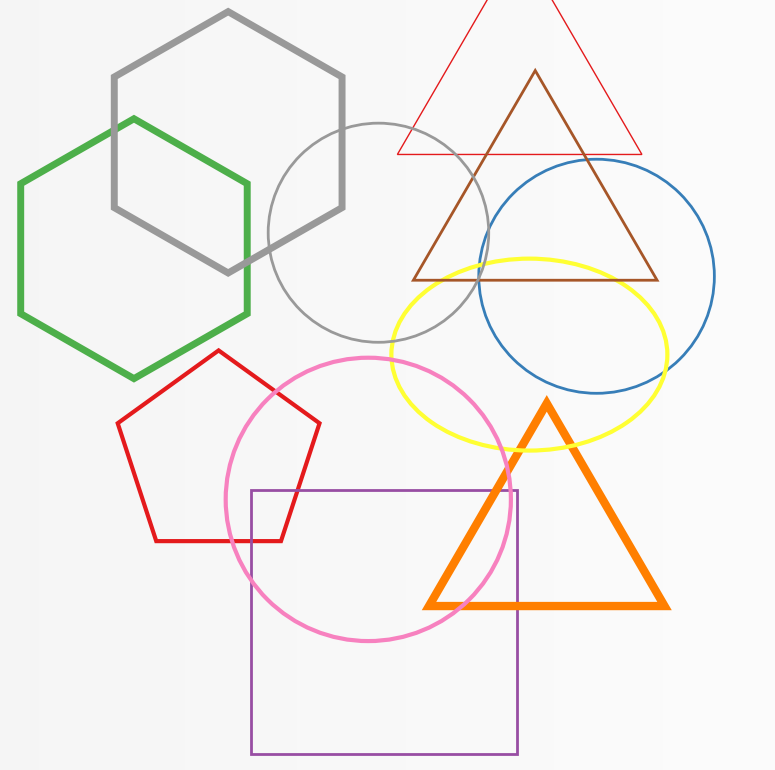[{"shape": "pentagon", "thickness": 1.5, "radius": 0.68, "center": [0.282, 0.408]}, {"shape": "triangle", "thickness": 0.5, "radius": 0.91, "center": [0.671, 0.89]}, {"shape": "circle", "thickness": 1, "radius": 0.76, "center": [0.77, 0.641]}, {"shape": "hexagon", "thickness": 2.5, "radius": 0.84, "center": [0.173, 0.677]}, {"shape": "square", "thickness": 1, "radius": 0.86, "center": [0.495, 0.192]}, {"shape": "triangle", "thickness": 3, "radius": 0.88, "center": [0.705, 0.301]}, {"shape": "oval", "thickness": 1.5, "radius": 0.89, "center": [0.683, 0.539]}, {"shape": "triangle", "thickness": 1, "radius": 0.91, "center": [0.691, 0.727]}, {"shape": "circle", "thickness": 1.5, "radius": 0.92, "center": [0.475, 0.351]}, {"shape": "hexagon", "thickness": 2.5, "radius": 0.85, "center": [0.294, 0.815]}, {"shape": "circle", "thickness": 1, "radius": 0.71, "center": [0.488, 0.698]}]